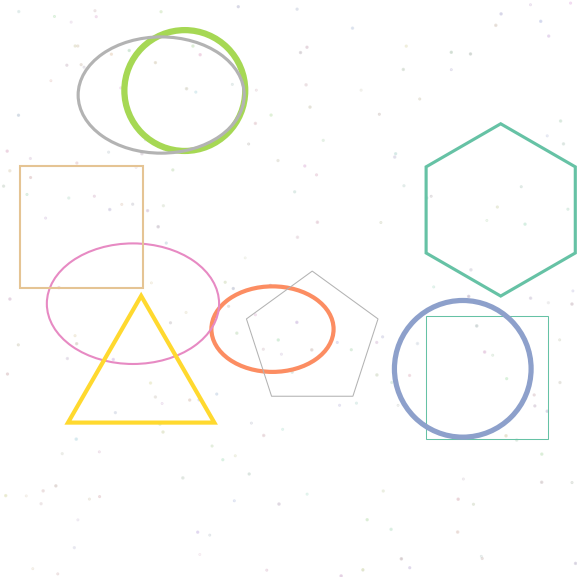[{"shape": "hexagon", "thickness": 1.5, "radius": 0.75, "center": [0.867, 0.636]}, {"shape": "square", "thickness": 0.5, "radius": 0.53, "center": [0.843, 0.345]}, {"shape": "oval", "thickness": 2, "radius": 0.53, "center": [0.472, 0.429]}, {"shape": "circle", "thickness": 2.5, "radius": 0.59, "center": [0.801, 0.36]}, {"shape": "oval", "thickness": 1, "radius": 0.75, "center": [0.23, 0.473]}, {"shape": "circle", "thickness": 3, "radius": 0.52, "center": [0.32, 0.842]}, {"shape": "triangle", "thickness": 2, "radius": 0.73, "center": [0.244, 0.341]}, {"shape": "square", "thickness": 1, "radius": 0.53, "center": [0.141, 0.606]}, {"shape": "oval", "thickness": 1.5, "radius": 0.72, "center": [0.279, 0.835]}, {"shape": "pentagon", "thickness": 0.5, "radius": 0.6, "center": [0.541, 0.41]}]